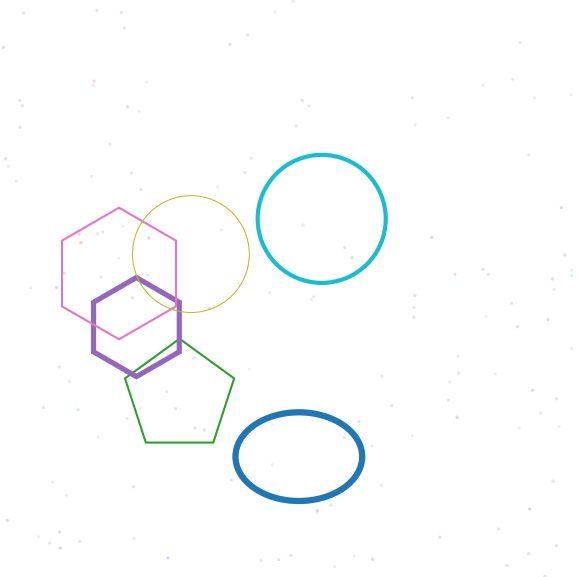[{"shape": "oval", "thickness": 3, "radius": 0.55, "center": [0.517, 0.208]}, {"shape": "pentagon", "thickness": 1, "radius": 0.5, "center": [0.311, 0.313]}, {"shape": "hexagon", "thickness": 2.5, "radius": 0.43, "center": [0.236, 0.433]}, {"shape": "hexagon", "thickness": 1, "radius": 0.57, "center": [0.206, 0.526]}, {"shape": "circle", "thickness": 0.5, "radius": 0.51, "center": [0.331, 0.559]}, {"shape": "circle", "thickness": 2, "radius": 0.55, "center": [0.557, 0.62]}]